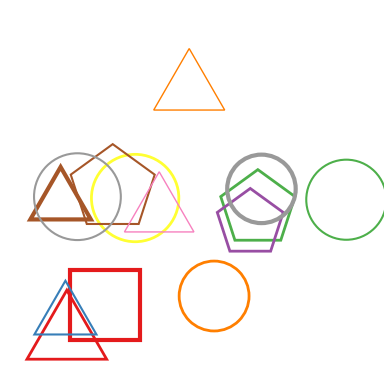[{"shape": "square", "thickness": 3, "radius": 0.46, "center": [0.272, 0.209]}, {"shape": "triangle", "thickness": 2, "radius": 0.6, "center": [0.174, 0.127]}, {"shape": "triangle", "thickness": 1.5, "radius": 0.47, "center": [0.17, 0.178]}, {"shape": "pentagon", "thickness": 2, "radius": 0.51, "center": [0.67, 0.458]}, {"shape": "circle", "thickness": 1.5, "radius": 0.52, "center": [0.9, 0.481]}, {"shape": "pentagon", "thickness": 2, "radius": 0.45, "center": [0.65, 0.42]}, {"shape": "circle", "thickness": 2, "radius": 0.45, "center": [0.556, 0.231]}, {"shape": "triangle", "thickness": 1, "radius": 0.53, "center": [0.491, 0.767]}, {"shape": "circle", "thickness": 2, "radius": 0.57, "center": [0.351, 0.486]}, {"shape": "triangle", "thickness": 3, "radius": 0.45, "center": [0.157, 0.475]}, {"shape": "pentagon", "thickness": 1.5, "radius": 0.57, "center": [0.293, 0.511]}, {"shape": "triangle", "thickness": 1, "radius": 0.52, "center": [0.414, 0.45]}, {"shape": "circle", "thickness": 1.5, "radius": 0.56, "center": [0.201, 0.489]}, {"shape": "circle", "thickness": 3, "radius": 0.44, "center": [0.679, 0.509]}]